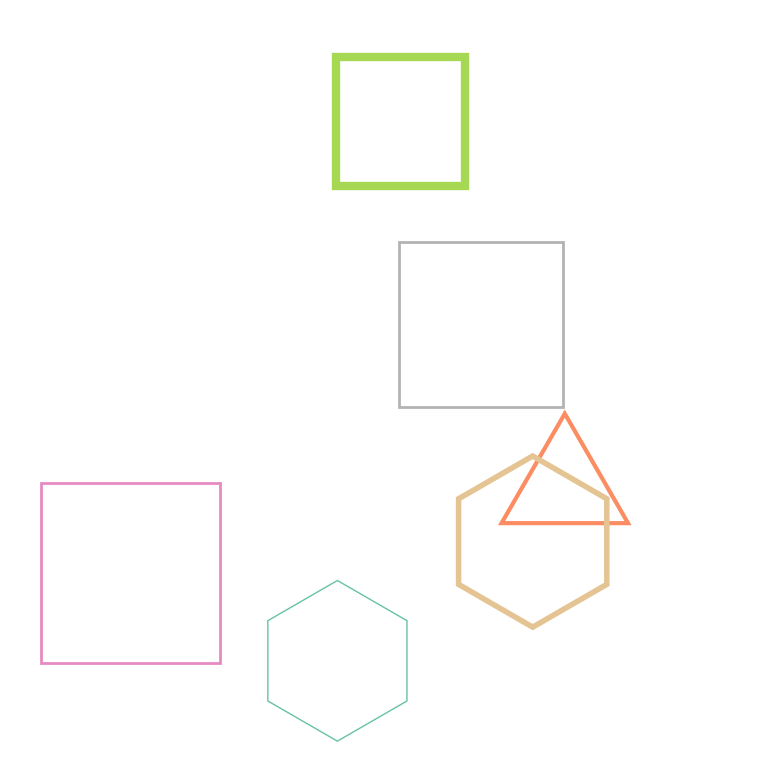[{"shape": "hexagon", "thickness": 0.5, "radius": 0.52, "center": [0.438, 0.142]}, {"shape": "triangle", "thickness": 1.5, "radius": 0.47, "center": [0.733, 0.368]}, {"shape": "square", "thickness": 1, "radius": 0.58, "center": [0.17, 0.256]}, {"shape": "square", "thickness": 3, "radius": 0.42, "center": [0.52, 0.842]}, {"shape": "hexagon", "thickness": 2, "radius": 0.56, "center": [0.692, 0.297]}, {"shape": "square", "thickness": 1, "radius": 0.53, "center": [0.624, 0.579]}]